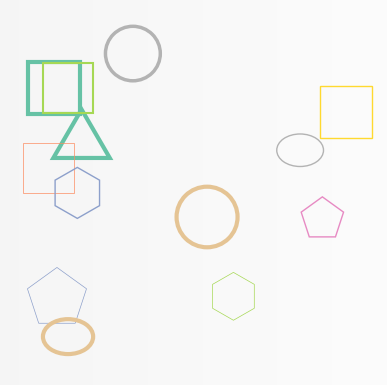[{"shape": "square", "thickness": 3, "radius": 0.34, "center": [0.139, 0.772]}, {"shape": "triangle", "thickness": 3, "radius": 0.42, "center": [0.21, 0.632]}, {"shape": "square", "thickness": 0.5, "radius": 0.33, "center": [0.125, 0.563]}, {"shape": "pentagon", "thickness": 0.5, "radius": 0.4, "center": [0.147, 0.225]}, {"shape": "hexagon", "thickness": 1, "radius": 0.33, "center": [0.2, 0.499]}, {"shape": "pentagon", "thickness": 1, "radius": 0.29, "center": [0.832, 0.431]}, {"shape": "hexagon", "thickness": 0.5, "radius": 0.31, "center": [0.602, 0.23]}, {"shape": "square", "thickness": 1.5, "radius": 0.32, "center": [0.175, 0.772]}, {"shape": "square", "thickness": 1, "radius": 0.33, "center": [0.893, 0.709]}, {"shape": "circle", "thickness": 3, "radius": 0.39, "center": [0.534, 0.436]}, {"shape": "oval", "thickness": 3, "radius": 0.32, "center": [0.176, 0.126]}, {"shape": "oval", "thickness": 1, "radius": 0.3, "center": [0.775, 0.61]}, {"shape": "circle", "thickness": 2.5, "radius": 0.35, "center": [0.343, 0.861]}]